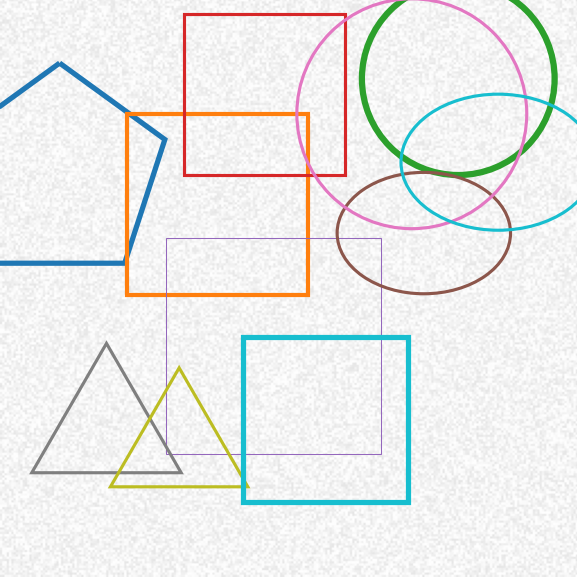[{"shape": "pentagon", "thickness": 2.5, "radius": 0.96, "center": [0.103, 0.698]}, {"shape": "square", "thickness": 2, "radius": 0.78, "center": [0.376, 0.645]}, {"shape": "circle", "thickness": 3, "radius": 0.83, "center": [0.794, 0.863]}, {"shape": "square", "thickness": 1.5, "radius": 0.7, "center": [0.457, 0.835]}, {"shape": "square", "thickness": 0.5, "radius": 0.93, "center": [0.474, 0.4]}, {"shape": "oval", "thickness": 1.5, "radius": 0.75, "center": [0.734, 0.596]}, {"shape": "circle", "thickness": 1.5, "radius": 1.0, "center": [0.713, 0.802]}, {"shape": "triangle", "thickness": 1.5, "radius": 0.75, "center": [0.184, 0.255]}, {"shape": "triangle", "thickness": 1.5, "radius": 0.69, "center": [0.31, 0.225]}, {"shape": "oval", "thickness": 1.5, "radius": 0.84, "center": [0.863, 0.718]}, {"shape": "square", "thickness": 2.5, "radius": 0.71, "center": [0.564, 0.273]}]